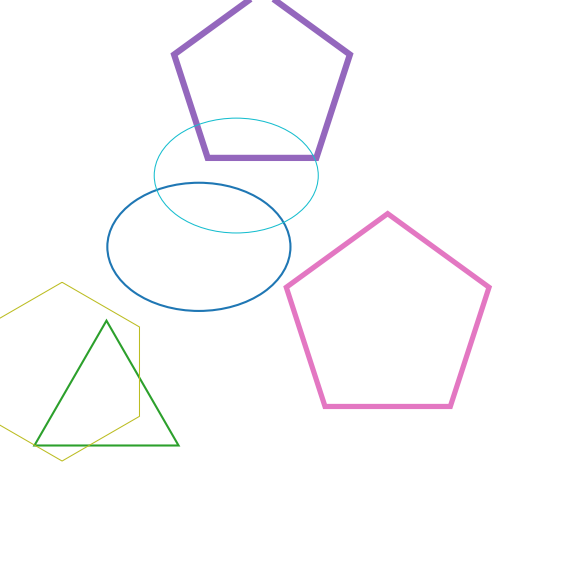[{"shape": "oval", "thickness": 1, "radius": 0.79, "center": [0.344, 0.572]}, {"shape": "triangle", "thickness": 1, "radius": 0.72, "center": [0.184, 0.3]}, {"shape": "pentagon", "thickness": 3, "radius": 0.8, "center": [0.454, 0.855]}, {"shape": "pentagon", "thickness": 2.5, "radius": 0.92, "center": [0.671, 0.445]}, {"shape": "hexagon", "thickness": 0.5, "radius": 0.77, "center": [0.108, 0.356]}, {"shape": "oval", "thickness": 0.5, "radius": 0.71, "center": [0.409, 0.695]}]